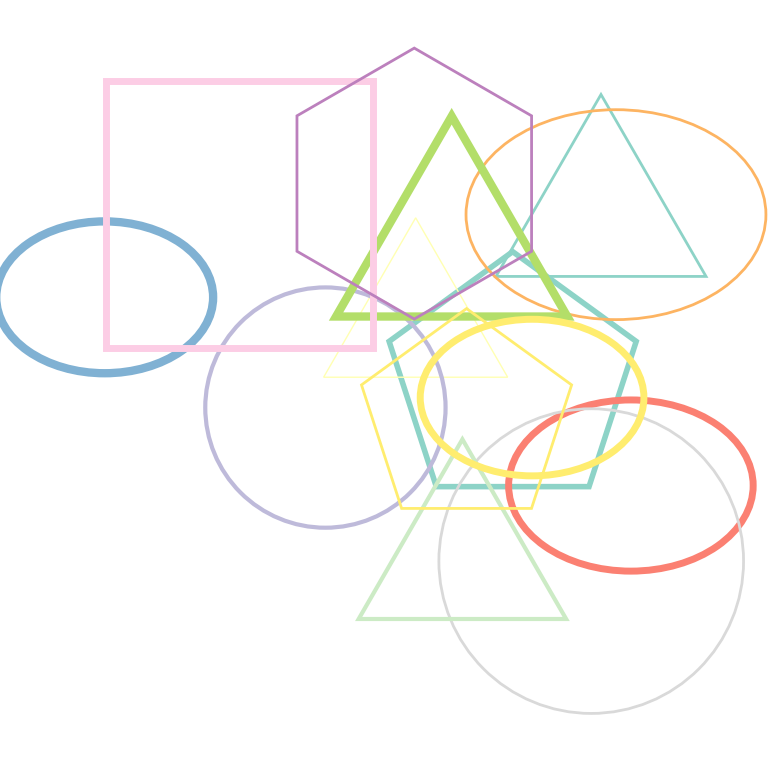[{"shape": "triangle", "thickness": 1, "radius": 0.79, "center": [0.781, 0.72]}, {"shape": "pentagon", "thickness": 2, "radius": 0.84, "center": [0.666, 0.504]}, {"shape": "triangle", "thickness": 0.5, "radius": 0.69, "center": [0.54, 0.579]}, {"shape": "circle", "thickness": 1.5, "radius": 0.78, "center": [0.423, 0.471]}, {"shape": "oval", "thickness": 2.5, "radius": 0.79, "center": [0.819, 0.369]}, {"shape": "oval", "thickness": 3, "radius": 0.7, "center": [0.136, 0.614]}, {"shape": "oval", "thickness": 1, "radius": 0.97, "center": [0.8, 0.721]}, {"shape": "triangle", "thickness": 3, "radius": 0.87, "center": [0.587, 0.676]}, {"shape": "square", "thickness": 2.5, "radius": 0.87, "center": [0.311, 0.721]}, {"shape": "circle", "thickness": 1, "radius": 0.99, "center": [0.768, 0.271]}, {"shape": "hexagon", "thickness": 1, "radius": 0.88, "center": [0.538, 0.762]}, {"shape": "triangle", "thickness": 1.5, "radius": 0.78, "center": [0.601, 0.274]}, {"shape": "pentagon", "thickness": 1, "radius": 0.72, "center": [0.606, 0.456]}, {"shape": "oval", "thickness": 2.5, "radius": 0.73, "center": [0.691, 0.484]}]